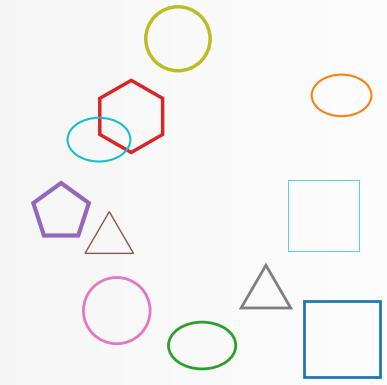[{"shape": "square", "thickness": 2, "radius": 0.49, "center": [0.882, 0.119]}, {"shape": "oval", "thickness": 1.5, "radius": 0.39, "center": [0.881, 0.752]}, {"shape": "oval", "thickness": 2, "radius": 0.43, "center": [0.522, 0.103]}, {"shape": "hexagon", "thickness": 2.5, "radius": 0.47, "center": [0.339, 0.698]}, {"shape": "pentagon", "thickness": 3, "radius": 0.38, "center": [0.158, 0.449]}, {"shape": "triangle", "thickness": 1, "radius": 0.36, "center": [0.282, 0.378]}, {"shape": "circle", "thickness": 2, "radius": 0.43, "center": [0.301, 0.193]}, {"shape": "triangle", "thickness": 2, "radius": 0.37, "center": [0.686, 0.237]}, {"shape": "circle", "thickness": 2.5, "radius": 0.42, "center": [0.459, 0.899]}, {"shape": "oval", "thickness": 1.5, "radius": 0.41, "center": [0.255, 0.637]}, {"shape": "square", "thickness": 0.5, "radius": 0.46, "center": [0.834, 0.439]}]